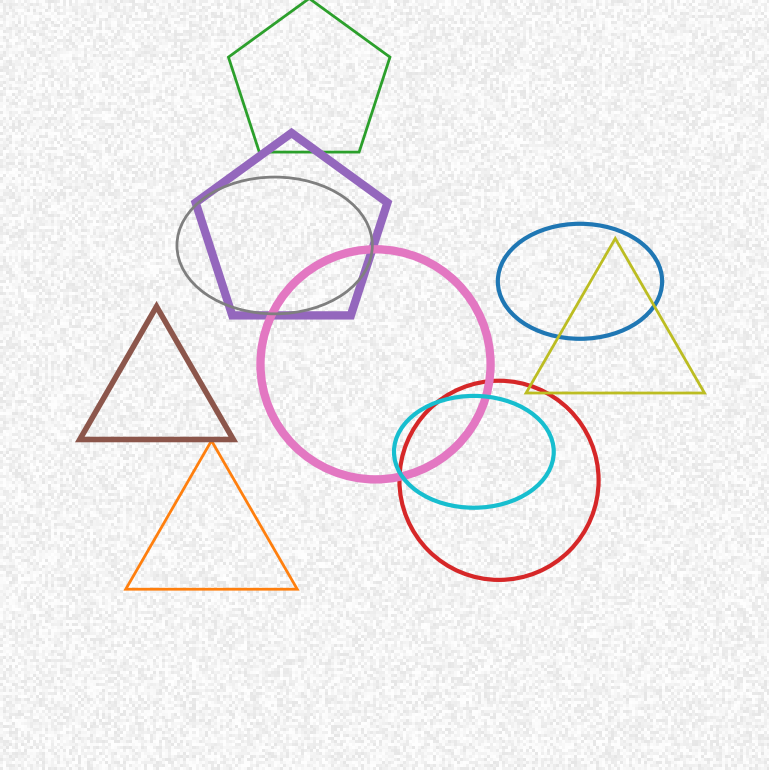[{"shape": "oval", "thickness": 1.5, "radius": 0.53, "center": [0.753, 0.635]}, {"shape": "triangle", "thickness": 1, "radius": 0.64, "center": [0.275, 0.299]}, {"shape": "pentagon", "thickness": 1, "radius": 0.55, "center": [0.402, 0.892]}, {"shape": "circle", "thickness": 1.5, "radius": 0.65, "center": [0.648, 0.376]}, {"shape": "pentagon", "thickness": 3, "radius": 0.65, "center": [0.379, 0.696]}, {"shape": "triangle", "thickness": 2, "radius": 0.58, "center": [0.203, 0.487]}, {"shape": "circle", "thickness": 3, "radius": 0.75, "center": [0.488, 0.527]}, {"shape": "oval", "thickness": 1, "radius": 0.63, "center": [0.357, 0.681]}, {"shape": "triangle", "thickness": 1, "radius": 0.67, "center": [0.799, 0.556]}, {"shape": "oval", "thickness": 1.5, "radius": 0.52, "center": [0.615, 0.413]}]